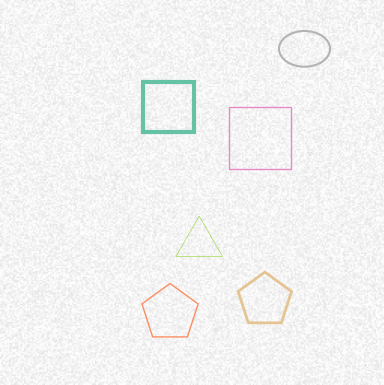[{"shape": "square", "thickness": 3, "radius": 0.33, "center": [0.438, 0.722]}, {"shape": "pentagon", "thickness": 1, "radius": 0.38, "center": [0.442, 0.187]}, {"shape": "square", "thickness": 1, "radius": 0.4, "center": [0.675, 0.642]}, {"shape": "triangle", "thickness": 0.5, "radius": 0.35, "center": [0.517, 0.369]}, {"shape": "pentagon", "thickness": 2, "radius": 0.36, "center": [0.688, 0.22]}, {"shape": "oval", "thickness": 1.5, "radius": 0.33, "center": [0.791, 0.873]}]